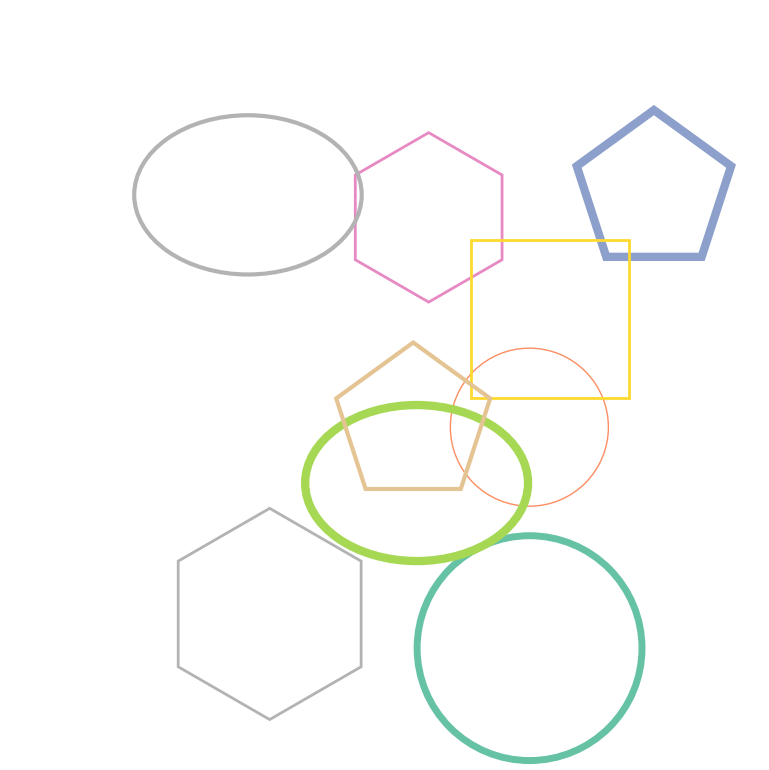[{"shape": "circle", "thickness": 2.5, "radius": 0.73, "center": [0.688, 0.158]}, {"shape": "circle", "thickness": 0.5, "radius": 0.51, "center": [0.688, 0.445]}, {"shape": "pentagon", "thickness": 3, "radius": 0.53, "center": [0.849, 0.752]}, {"shape": "hexagon", "thickness": 1, "radius": 0.55, "center": [0.557, 0.718]}, {"shape": "oval", "thickness": 3, "radius": 0.72, "center": [0.541, 0.373]}, {"shape": "square", "thickness": 1, "radius": 0.51, "center": [0.714, 0.586]}, {"shape": "pentagon", "thickness": 1.5, "radius": 0.53, "center": [0.537, 0.45]}, {"shape": "oval", "thickness": 1.5, "radius": 0.74, "center": [0.322, 0.747]}, {"shape": "hexagon", "thickness": 1, "radius": 0.69, "center": [0.35, 0.203]}]